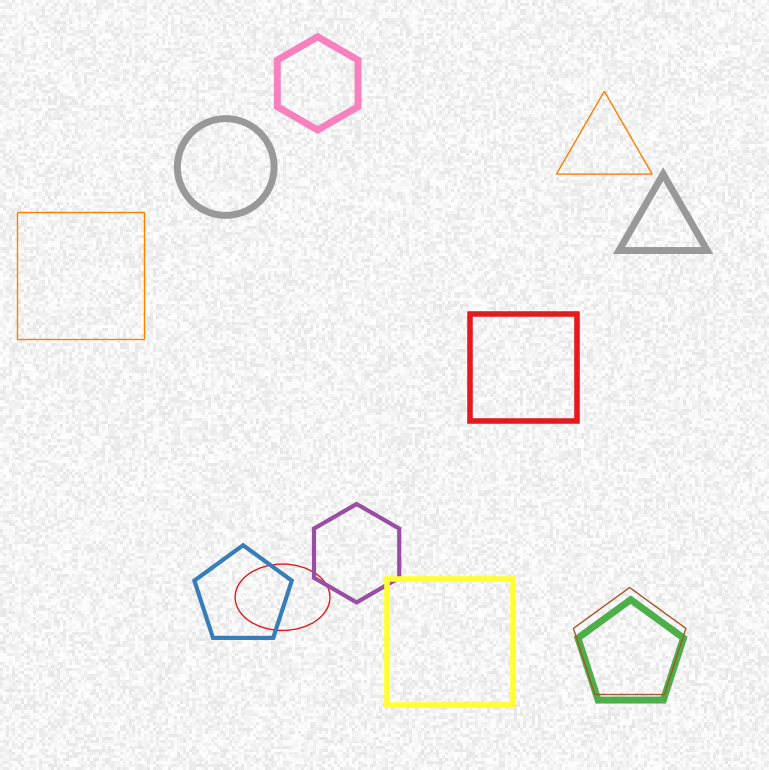[{"shape": "oval", "thickness": 0.5, "radius": 0.31, "center": [0.367, 0.224]}, {"shape": "square", "thickness": 2, "radius": 0.35, "center": [0.68, 0.523]}, {"shape": "pentagon", "thickness": 1.5, "radius": 0.33, "center": [0.316, 0.225]}, {"shape": "pentagon", "thickness": 2.5, "radius": 0.36, "center": [0.819, 0.149]}, {"shape": "hexagon", "thickness": 1.5, "radius": 0.32, "center": [0.463, 0.282]}, {"shape": "square", "thickness": 0.5, "radius": 0.41, "center": [0.104, 0.642]}, {"shape": "triangle", "thickness": 0.5, "radius": 0.36, "center": [0.785, 0.81]}, {"shape": "square", "thickness": 2, "radius": 0.41, "center": [0.584, 0.167]}, {"shape": "pentagon", "thickness": 0.5, "radius": 0.38, "center": [0.818, 0.16]}, {"shape": "hexagon", "thickness": 2.5, "radius": 0.3, "center": [0.413, 0.892]}, {"shape": "circle", "thickness": 2.5, "radius": 0.31, "center": [0.293, 0.783]}, {"shape": "triangle", "thickness": 2.5, "radius": 0.33, "center": [0.861, 0.708]}]